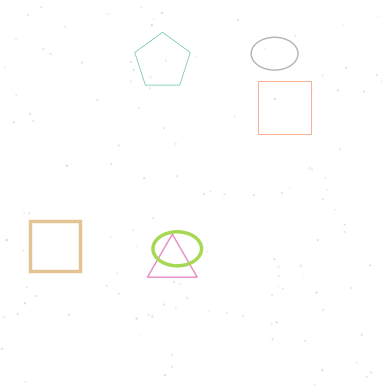[{"shape": "pentagon", "thickness": 0.5, "radius": 0.38, "center": [0.422, 0.84]}, {"shape": "square", "thickness": 0.5, "radius": 0.34, "center": [0.739, 0.72]}, {"shape": "triangle", "thickness": 1, "radius": 0.37, "center": [0.448, 0.317]}, {"shape": "oval", "thickness": 2.5, "radius": 0.32, "center": [0.46, 0.354]}, {"shape": "square", "thickness": 2.5, "radius": 0.32, "center": [0.143, 0.361]}, {"shape": "oval", "thickness": 1, "radius": 0.3, "center": [0.713, 0.861]}]